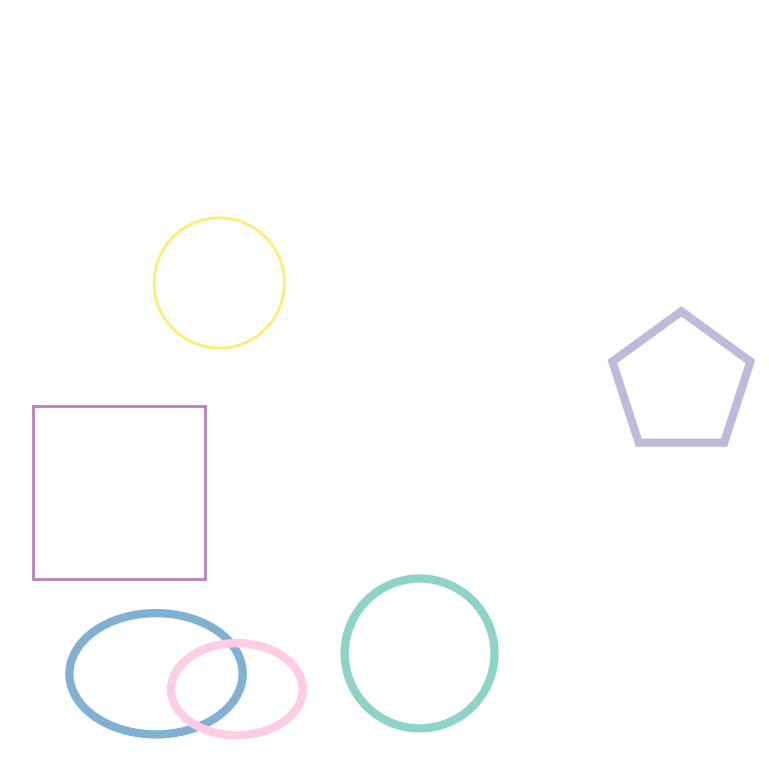[{"shape": "circle", "thickness": 3, "radius": 0.49, "center": [0.545, 0.151]}, {"shape": "pentagon", "thickness": 3, "radius": 0.47, "center": [0.885, 0.501]}, {"shape": "oval", "thickness": 3, "radius": 0.56, "center": [0.203, 0.125]}, {"shape": "oval", "thickness": 3, "radius": 0.43, "center": [0.308, 0.105]}, {"shape": "square", "thickness": 1, "radius": 0.56, "center": [0.155, 0.361]}, {"shape": "circle", "thickness": 1, "radius": 0.42, "center": [0.285, 0.633]}]